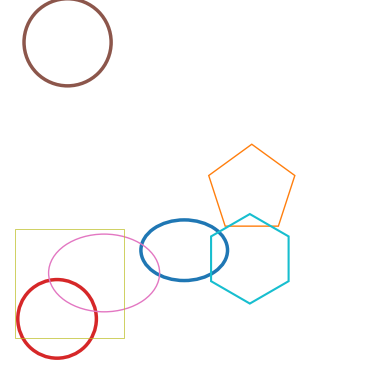[{"shape": "oval", "thickness": 2.5, "radius": 0.56, "center": [0.479, 0.35]}, {"shape": "pentagon", "thickness": 1, "radius": 0.59, "center": [0.654, 0.508]}, {"shape": "circle", "thickness": 2.5, "radius": 0.51, "center": [0.148, 0.172]}, {"shape": "circle", "thickness": 2.5, "radius": 0.57, "center": [0.176, 0.89]}, {"shape": "oval", "thickness": 1, "radius": 0.72, "center": [0.27, 0.291]}, {"shape": "square", "thickness": 0.5, "radius": 0.71, "center": [0.181, 0.264]}, {"shape": "hexagon", "thickness": 1.5, "radius": 0.58, "center": [0.649, 0.328]}]